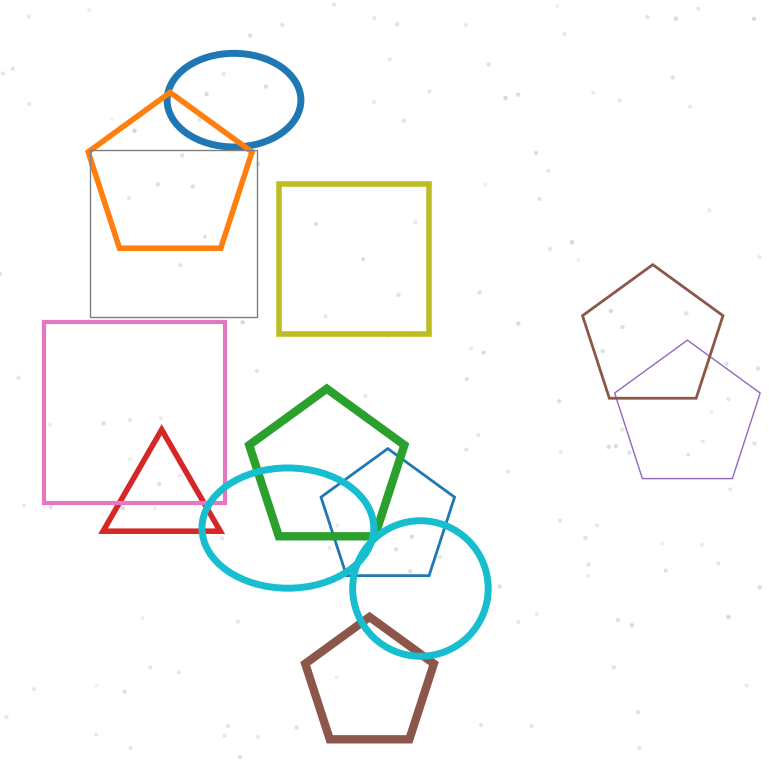[{"shape": "oval", "thickness": 2.5, "radius": 0.43, "center": [0.304, 0.87]}, {"shape": "pentagon", "thickness": 1, "radius": 0.46, "center": [0.504, 0.326]}, {"shape": "pentagon", "thickness": 2, "radius": 0.56, "center": [0.221, 0.768]}, {"shape": "pentagon", "thickness": 3, "radius": 0.53, "center": [0.424, 0.389]}, {"shape": "triangle", "thickness": 2, "radius": 0.44, "center": [0.21, 0.354]}, {"shape": "pentagon", "thickness": 0.5, "radius": 0.5, "center": [0.893, 0.459]}, {"shape": "pentagon", "thickness": 3, "radius": 0.44, "center": [0.48, 0.111]}, {"shape": "pentagon", "thickness": 1, "radius": 0.48, "center": [0.848, 0.56]}, {"shape": "square", "thickness": 1.5, "radius": 0.59, "center": [0.175, 0.464]}, {"shape": "square", "thickness": 0.5, "radius": 0.54, "center": [0.225, 0.697]}, {"shape": "square", "thickness": 2, "radius": 0.49, "center": [0.46, 0.663]}, {"shape": "circle", "thickness": 2.5, "radius": 0.44, "center": [0.546, 0.236]}, {"shape": "oval", "thickness": 2.5, "radius": 0.56, "center": [0.374, 0.314]}]